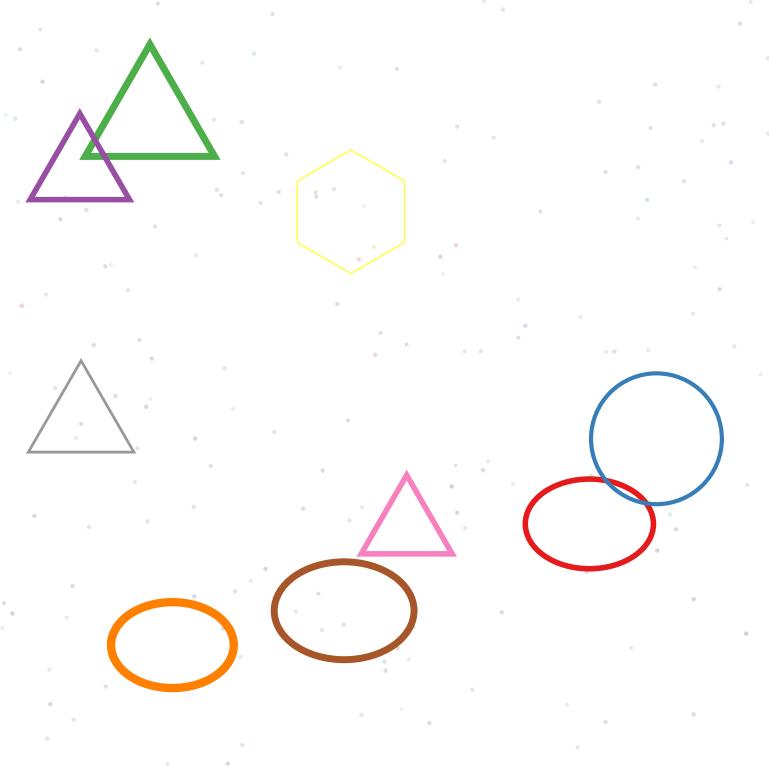[{"shape": "oval", "thickness": 2, "radius": 0.42, "center": [0.765, 0.32]}, {"shape": "circle", "thickness": 1.5, "radius": 0.42, "center": [0.853, 0.43]}, {"shape": "triangle", "thickness": 2.5, "radius": 0.49, "center": [0.195, 0.845]}, {"shape": "triangle", "thickness": 2, "radius": 0.37, "center": [0.104, 0.778]}, {"shape": "oval", "thickness": 3, "radius": 0.4, "center": [0.224, 0.162]}, {"shape": "hexagon", "thickness": 0.5, "radius": 0.4, "center": [0.456, 0.725]}, {"shape": "oval", "thickness": 2.5, "radius": 0.45, "center": [0.447, 0.207]}, {"shape": "triangle", "thickness": 2, "radius": 0.34, "center": [0.528, 0.315]}, {"shape": "triangle", "thickness": 1, "radius": 0.4, "center": [0.105, 0.452]}]